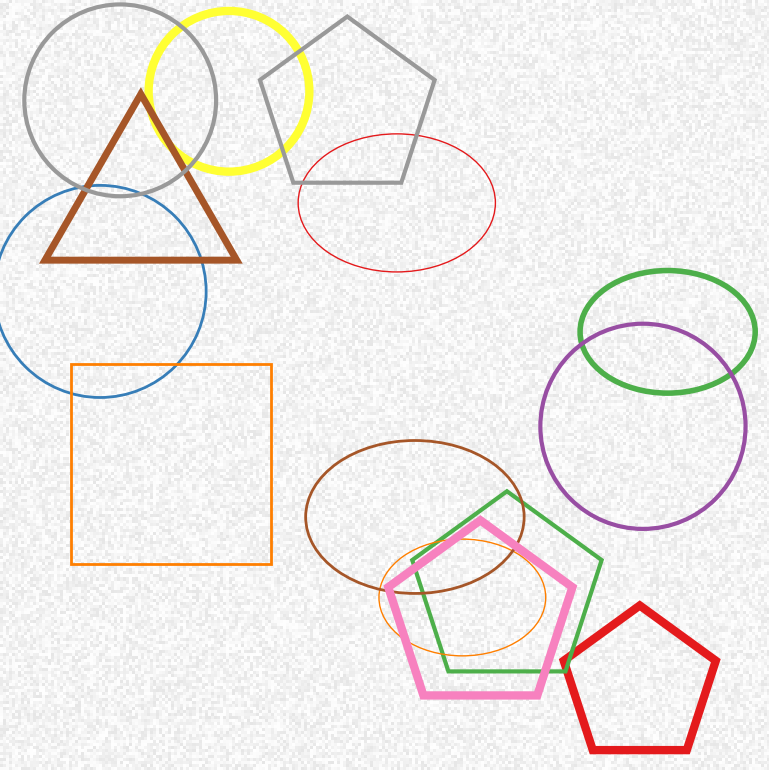[{"shape": "oval", "thickness": 0.5, "radius": 0.64, "center": [0.515, 0.736]}, {"shape": "pentagon", "thickness": 3, "radius": 0.52, "center": [0.831, 0.11]}, {"shape": "circle", "thickness": 1, "radius": 0.69, "center": [0.13, 0.622]}, {"shape": "pentagon", "thickness": 1.5, "radius": 0.65, "center": [0.658, 0.233]}, {"shape": "oval", "thickness": 2, "radius": 0.57, "center": [0.867, 0.569]}, {"shape": "circle", "thickness": 1.5, "radius": 0.67, "center": [0.835, 0.446]}, {"shape": "square", "thickness": 1, "radius": 0.65, "center": [0.222, 0.397]}, {"shape": "oval", "thickness": 0.5, "radius": 0.54, "center": [0.6, 0.224]}, {"shape": "circle", "thickness": 3, "radius": 0.52, "center": [0.297, 0.881]}, {"shape": "triangle", "thickness": 2.5, "radius": 0.72, "center": [0.183, 0.734]}, {"shape": "oval", "thickness": 1, "radius": 0.71, "center": [0.539, 0.329]}, {"shape": "pentagon", "thickness": 3, "radius": 0.63, "center": [0.624, 0.199]}, {"shape": "pentagon", "thickness": 1.5, "radius": 0.6, "center": [0.451, 0.859]}, {"shape": "circle", "thickness": 1.5, "radius": 0.62, "center": [0.156, 0.87]}]